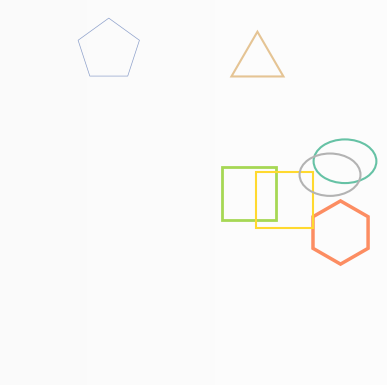[{"shape": "oval", "thickness": 1.5, "radius": 0.41, "center": [0.89, 0.581]}, {"shape": "hexagon", "thickness": 2.5, "radius": 0.41, "center": [0.879, 0.396]}, {"shape": "pentagon", "thickness": 0.5, "radius": 0.42, "center": [0.281, 0.87]}, {"shape": "square", "thickness": 2, "radius": 0.35, "center": [0.643, 0.498]}, {"shape": "square", "thickness": 1.5, "radius": 0.37, "center": [0.735, 0.481]}, {"shape": "triangle", "thickness": 1.5, "radius": 0.39, "center": [0.664, 0.84]}, {"shape": "oval", "thickness": 1.5, "radius": 0.39, "center": [0.852, 0.546]}]